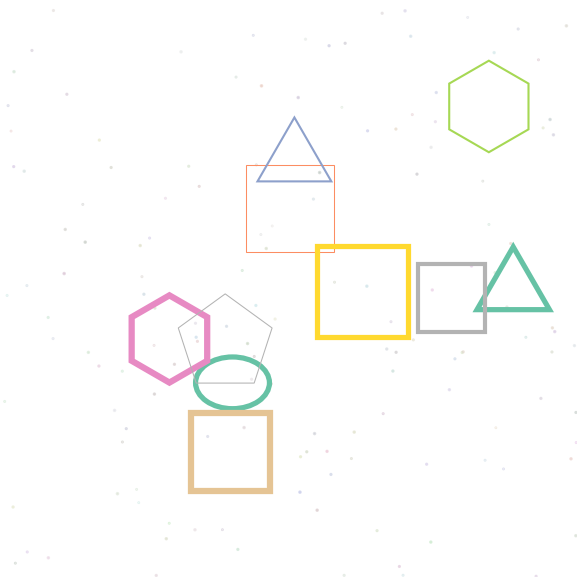[{"shape": "triangle", "thickness": 2.5, "radius": 0.36, "center": [0.889, 0.499]}, {"shape": "oval", "thickness": 2.5, "radius": 0.32, "center": [0.403, 0.336]}, {"shape": "square", "thickness": 0.5, "radius": 0.38, "center": [0.502, 0.638]}, {"shape": "triangle", "thickness": 1, "radius": 0.37, "center": [0.51, 0.722]}, {"shape": "hexagon", "thickness": 3, "radius": 0.38, "center": [0.293, 0.412]}, {"shape": "hexagon", "thickness": 1, "radius": 0.4, "center": [0.847, 0.815]}, {"shape": "square", "thickness": 2.5, "radius": 0.39, "center": [0.628, 0.495]}, {"shape": "square", "thickness": 3, "radius": 0.34, "center": [0.399, 0.216]}, {"shape": "pentagon", "thickness": 0.5, "radius": 0.43, "center": [0.39, 0.405]}, {"shape": "square", "thickness": 2, "radius": 0.29, "center": [0.782, 0.483]}]